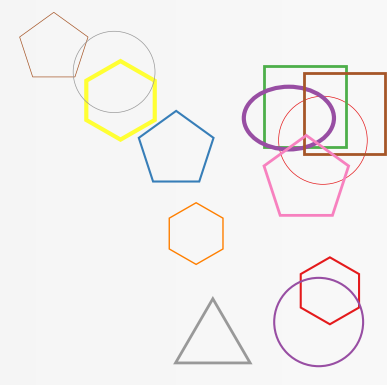[{"shape": "hexagon", "thickness": 1.5, "radius": 0.43, "center": [0.851, 0.245]}, {"shape": "circle", "thickness": 0.5, "radius": 0.57, "center": [0.833, 0.636]}, {"shape": "pentagon", "thickness": 1.5, "radius": 0.51, "center": [0.455, 0.611]}, {"shape": "square", "thickness": 2, "radius": 0.53, "center": [0.787, 0.723]}, {"shape": "circle", "thickness": 1.5, "radius": 0.57, "center": [0.822, 0.164]}, {"shape": "oval", "thickness": 3, "radius": 0.58, "center": [0.746, 0.693]}, {"shape": "hexagon", "thickness": 1, "radius": 0.4, "center": [0.506, 0.393]}, {"shape": "hexagon", "thickness": 3, "radius": 0.51, "center": [0.311, 0.739]}, {"shape": "pentagon", "thickness": 0.5, "radius": 0.46, "center": [0.139, 0.875]}, {"shape": "square", "thickness": 2, "radius": 0.52, "center": [0.889, 0.706]}, {"shape": "pentagon", "thickness": 2, "radius": 0.57, "center": [0.79, 0.533]}, {"shape": "circle", "thickness": 0.5, "radius": 0.53, "center": [0.294, 0.813]}, {"shape": "triangle", "thickness": 2, "radius": 0.56, "center": [0.549, 0.113]}]